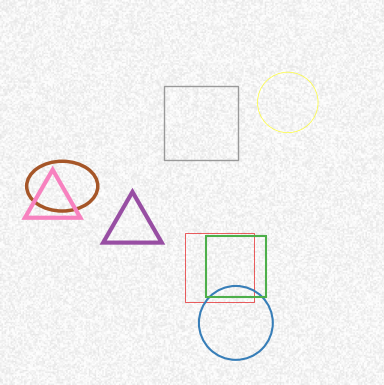[{"shape": "square", "thickness": 0.5, "radius": 0.45, "center": [0.569, 0.305]}, {"shape": "circle", "thickness": 1.5, "radius": 0.48, "center": [0.613, 0.161]}, {"shape": "square", "thickness": 1.5, "radius": 0.39, "center": [0.614, 0.308]}, {"shape": "triangle", "thickness": 3, "radius": 0.44, "center": [0.344, 0.414]}, {"shape": "circle", "thickness": 0.5, "radius": 0.39, "center": [0.748, 0.734]}, {"shape": "oval", "thickness": 2.5, "radius": 0.46, "center": [0.162, 0.517]}, {"shape": "triangle", "thickness": 3, "radius": 0.42, "center": [0.137, 0.476]}, {"shape": "square", "thickness": 1, "radius": 0.48, "center": [0.523, 0.679]}]